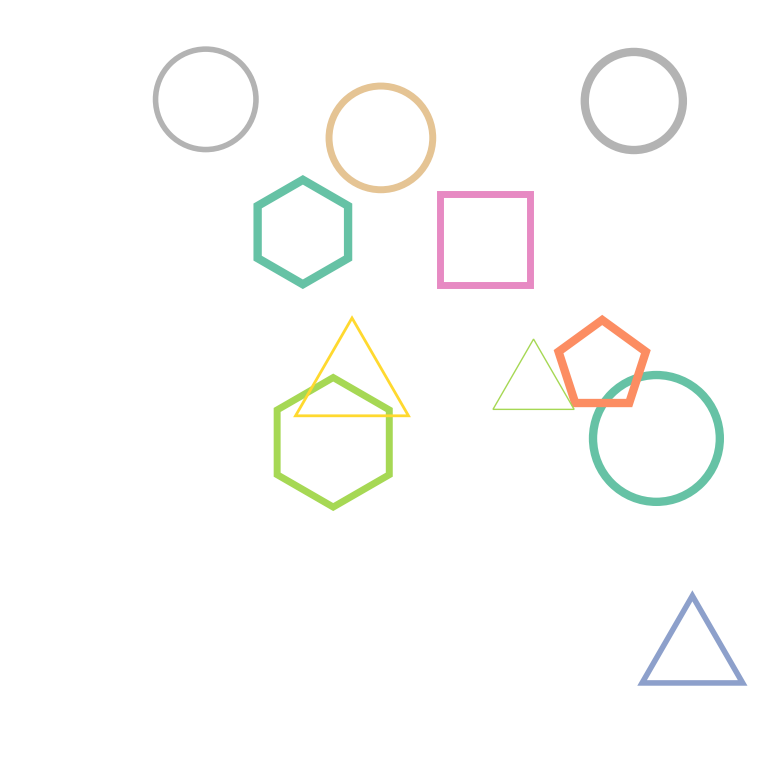[{"shape": "circle", "thickness": 3, "radius": 0.41, "center": [0.852, 0.431]}, {"shape": "hexagon", "thickness": 3, "radius": 0.34, "center": [0.393, 0.699]}, {"shape": "pentagon", "thickness": 3, "radius": 0.3, "center": [0.782, 0.525]}, {"shape": "triangle", "thickness": 2, "radius": 0.38, "center": [0.899, 0.151]}, {"shape": "square", "thickness": 2.5, "radius": 0.29, "center": [0.63, 0.689]}, {"shape": "triangle", "thickness": 0.5, "radius": 0.3, "center": [0.693, 0.499]}, {"shape": "hexagon", "thickness": 2.5, "radius": 0.42, "center": [0.433, 0.426]}, {"shape": "triangle", "thickness": 1, "radius": 0.42, "center": [0.457, 0.502]}, {"shape": "circle", "thickness": 2.5, "radius": 0.34, "center": [0.495, 0.821]}, {"shape": "circle", "thickness": 3, "radius": 0.32, "center": [0.823, 0.869]}, {"shape": "circle", "thickness": 2, "radius": 0.33, "center": [0.267, 0.871]}]